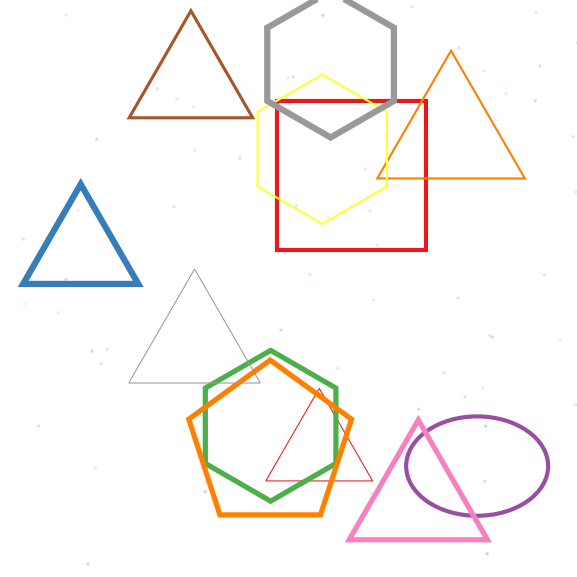[{"shape": "triangle", "thickness": 0.5, "radius": 0.53, "center": [0.553, 0.22]}, {"shape": "square", "thickness": 2, "radius": 0.64, "center": [0.609, 0.695]}, {"shape": "triangle", "thickness": 3, "radius": 0.58, "center": [0.14, 0.565]}, {"shape": "hexagon", "thickness": 2.5, "radius": 0.65, "center": [0.469, 0.262]}, {"shape": "oval", "thickness": 2, "radius": 0.61, "center": [0.826, 0.192]}, {"shape": "triangle", "thickness": 1, "radius": 0.74, "center": [0.781, 0.764]}, {"shape": "pentagon", "thickness": 2.5, "radius": 0.74, "center": [0.468, 0.227]}, {"shape": "hexagon", "thickness": 1, "radius": 0.65, "center": [0.558, 0.741]}, {"shape": "triangle", "thickness": 1.5, "radius": 0.62, "center": [0.331, 0.857]}, {"shape": "triangle", "thickness": 2.5, "radius": 0.69, "center": [0.724, 0.134]}, {"shape": "triangle", "thickness": 0.5, "radius": 0.66, "center": [0.337, 0.402]}, {"shape": "hexagon", "thickness": 3, "radius": 0.63, "center": [0.572, 0.888]}]